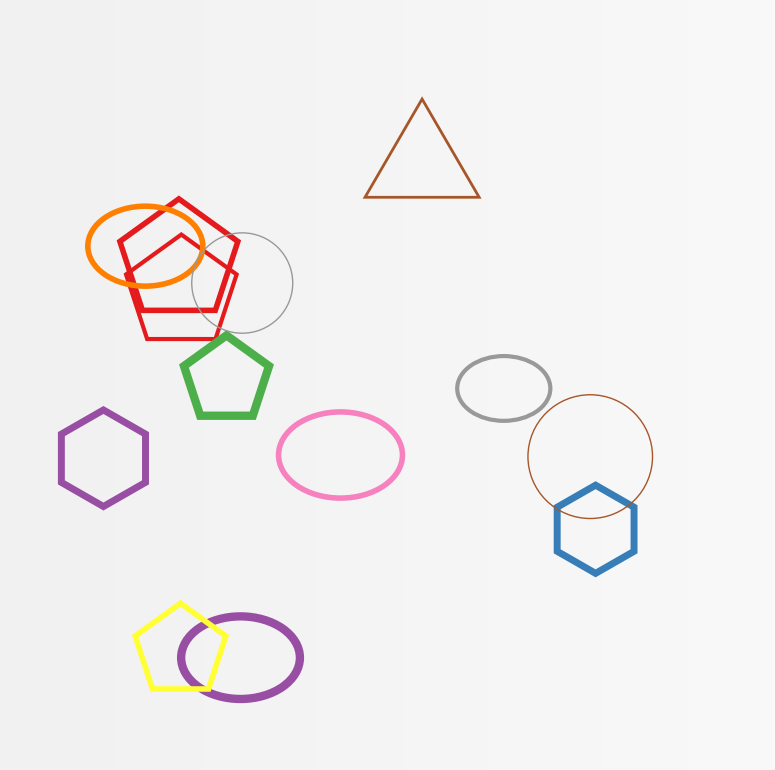[{"shape": "pentagon", "thickness": 1.5, "radius": 0.38, "center": [0.234, 0.62]}, {"shape": "pentagon", "thickness": 2, "radius": 0.4, "center": [0.231, 0.662]}, {"shape": "hexagon", "thickness": 2.5, "radius": 0.29, "center": [0.769, 0.313]}, {"shape": "pentagon", "thickness": 3, "radius": 0.29, "center": [0.292, 0.507]}, {"shape": "oval", "thickness": 3, "radius": 0.38, "center": [0.31, 0.146]}, {"shape": "hexagon", "thickness": 2.5, "radius": 0.31, "center": [0.133, 0.405]}, {"shape": "oval", "thickness": 2, "radius": 0.37, "center": [0.187, 0.68]}, {"shape": "pentagon", "thickness": 2, "radius": 0.31, "center": [0.233, 0.155]}, {"shape": "triangle", "thickness": 1, "radius": 0.43, "center": [0.545, 0.786]}, {"shape": "circle", "thickness": 0.5, "radius": 0.4, "center": [0.762, 0.407]}, {"shape": "oval", "thickness": 2, "radius": 0.4, "center": [0.439, 0.409]}, {"shape": "circle", "thickness": 0.5, "radius": 0.33, "center": [0.313, 0.632]}, {"shape": "oval", "thickness": 1.5, "radius": 0.3, "center": [0.65, 0.496]}]